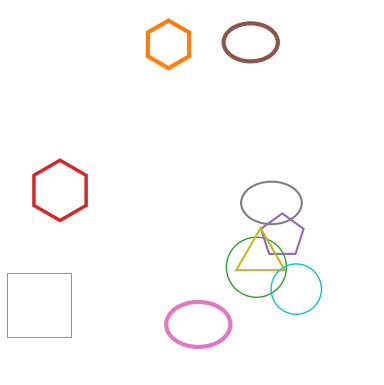[{"shape": "square", "thickness": 0.5, "radius": 0.42, "center": [0.1, 0.209]}, {"shape": "hexagon", "thickness": 3, "radius": 0.31, "center": [0.438, 0.885]}, {"shape": "circle", "thickness": 1, "radius": 0.39, "center": [0.666, 0.306]}, {"shape": "hexagon", "thickness": 2.5, "radius": 0.39, "center": [0.156, 0.506]}, {"shape": "pentagon", "thickness": 1.5, "radius": 0.29, "center": [0.733, 0.388]}, {"shape": "oval", "thickness": 3, "radius": 0.35, "center": [0.651, 0.89]}, {"shape": "oval", "thickness": 3, "radius": 0.42, "center": [0.515, 0.157]}, {"shape": "oval", "thickness": 1.5, "radius": 0.39, "center": [0.705, 0.473]}, {"shape": "triangle", "thickness": 1.5, "radius": 0.36, "center": [0.677, 0.335]}, {"shape": "circle", "thickness": 1, "radius": 0.33, "center": [0.77, 0.249]}]